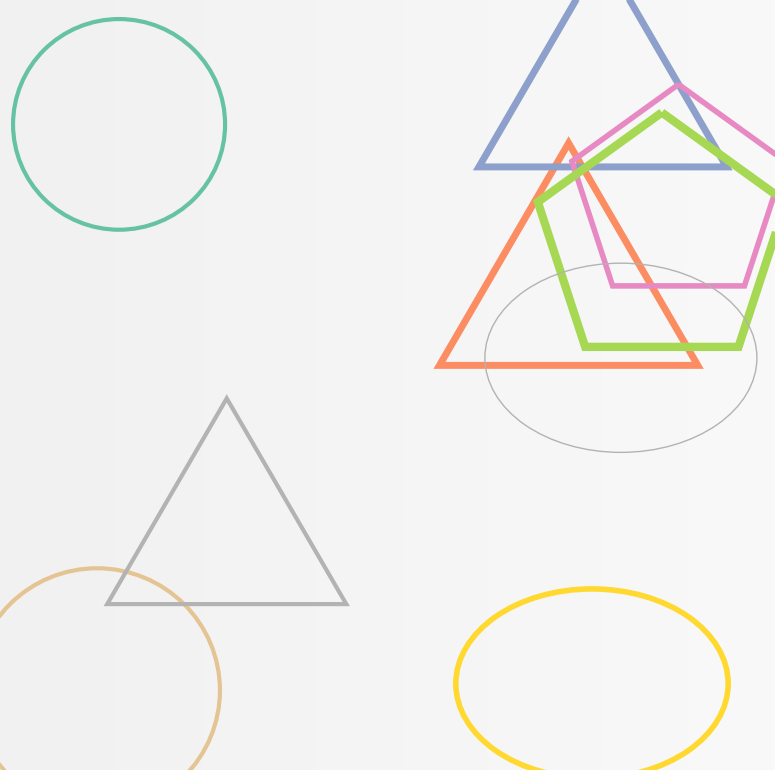[{"shape": "circle", "thickness": 1.5, "radius": 0.68, "center": [0.154, 0.838]}, {"shape": "triangle", "thickness": 2.5, "radius": 0.96, "center": [0.734, 0.622]}, {"shape": "triangle", "thickness": 2.5, "radius": 0.92, "center": [0.778, 0.875]}, {"shape": "pentagon", "thickness": 2, "radius": 0.72, "center": [0.876, 0.746]}, {"shape": "pentagon", "thickness": 3, "radius": 0.84, "center": [0.854, 0.686]}, {"shape": "oval", "thickness": 2, "radius": 0.88, "center": [0.764, 0.112]}, {"shape": "circle", "thickness": 1.5, "radius": 0.79, "center": [0.125, 0.103]}, {"shape": "oval", "thickness": 0.5, "radius": 0.88, "center": [0.801, 0.535]}, {"shape": "triangle", "thickness": 1.5, "radius": 0.89, "center": [0.293, 0.305]}]